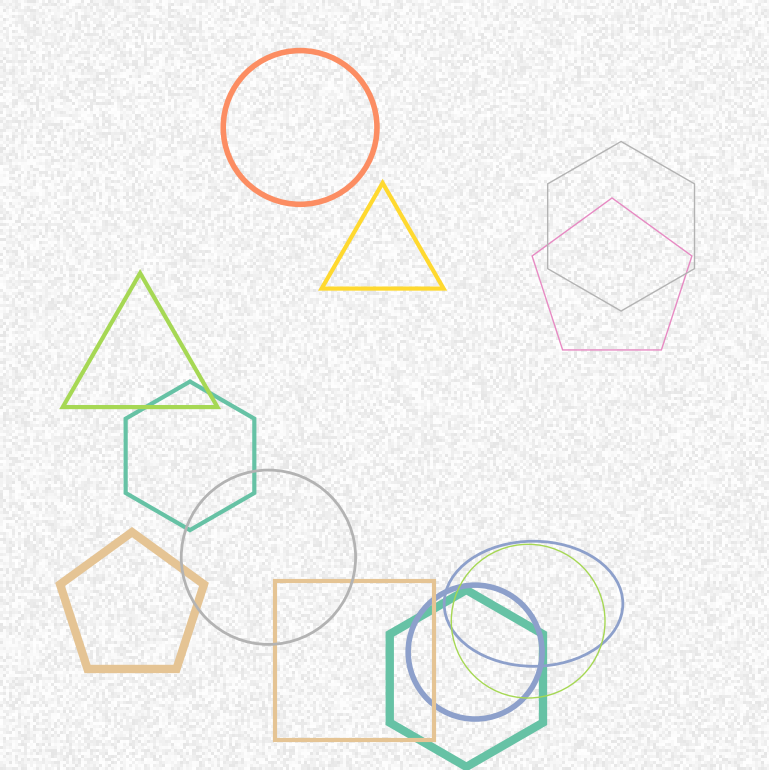[{"shape": "hexagon", "thickness": 3, "radius": 0.57, "center": [0.606, 0.119]}, {"shape": "hexagon", "thickness": 1.5, "radius": 0.48, "center": [0.247, 0.408]}, {"shape": "circle", "thickness": 2, "radius": 0.5, "center": [0.39, 0.834]}, {"shape": "oval", "thickness": 1, "radius": 0.58, "center": [0.693, 0.216]}, {"shape": "circle", "thickness": 2, "radius": 0.43, "center": [0.617, 0.153]}, {"shape": "pentagon", "thickness": 0.5, "radius": 0.55, "center": [0.795, 0.634]}, {"shape": "circle", "thickness": 0.5, "radius": 0.5, "center": [0.686, 0.193]}, {"shape": "triangle", "thickness": 1.5, "radius": 0.58, "center": [0.182, 0.529]}, {"shape": "triangle", "thickness": 1.5, "radius": 0.46, "center": [0.497, 0.671]}, {"shape": "square", "thickness": 1.5, "radius": 0.52, "center": [0.461, 0.142]}, {"shape": "pentagon", "thickness": 3, "radius": 0.49, "center": [0.171, 0.211]}, {"shape": "circle", "thickness": 1, "radius": 0.57, "center": [0.349, 0.276]}, {"shape": "hexagon", "thickness": 0.5, "radius": 0.55, "center": [0.807, 0.706]}]